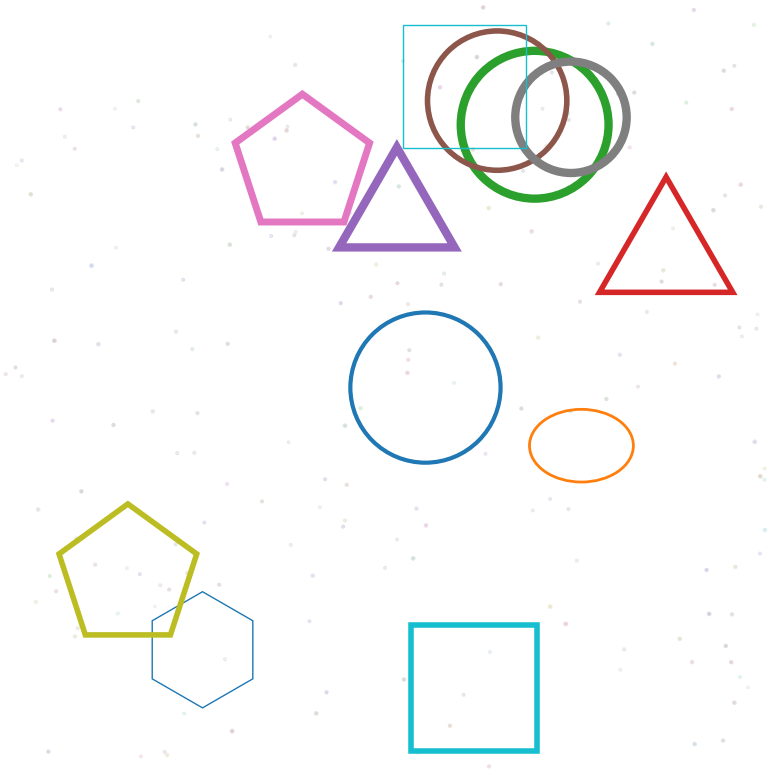[{"shape": "hexagon", "thickness": 0.5, "radius": 0.38, "center": [0.263, 0.156]}, {"shape": "circle", "thickness": 1.5, "radius": 0.49, "center": [0.553, 0.497]}, {"shape": "oval", "thickness": 1, "radius": 0.34, "center": [0.755, 0.421]}, {"shape": "circle", "thickness": 3, "radius": 0.48, "center": [0.694, 0.838]}, {"shape": "triangle", "thickness": 2, "radius": 0.5, "center": [0.865, 0.67]}, {"shape": "triangle", "thickness": 3, "radius": 0.43, "center": [0.515, 0.722]}, {"shape": "circle", "thickness": 2, "radius": 0.45, "center": [0.646, 0.869]}, {"shape": "pentagon", "thickness": 2.5, "radius": 0.46, "center": [0.393, 0.786]}, {"shape": "circle", "thickness": 3, "radius": 0.36, "center": [0.742, 0.848]}, {"shape": "pentagon", "thickness": 2, "radius": 0.47, "center": [0.166, 0.252]}, {"shape": "square", "thickness": 2, "radius": 0.41, "center": [0.615, 0.106]}, {"shape": "square", "thickness": 0.5, "radius": 0.4, "center": [0.603, 0.887]}]